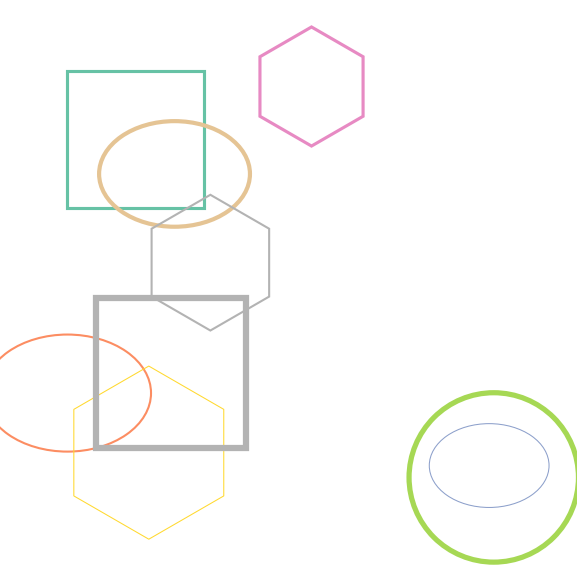[{"shape": "square", "thickness": 1.5, "radius": 0.59, "center": [0.235, 0.757]}, {"shape": "oval", "thickness": 1, "radius": 0.72, "center": [0.117, 0.318]}, {"shape": "oval", "thickness": 0.5, "radius": 0.52, "center": [0.847, 0.193]}, {"shape": "hexagon", "thickness": 1.5, "radius": 0.52, "center": [0.539, 0.849]}, {"shape": "circle", "thickness": 2.5, "radius": 0.73, "center": [0.855, 0.172]}, {"shape": "hexagon", "thickness": 0.5, "radius": 0.75, "center": [0.258, 0.215]}, {"shape": "oval", "thickness": 2, "radius": 0.65, "center": [0.302, 0.698]}, {"shape": "hexagon", "thickness": 1, "radius": 0.59, "center": [0.364, 0.544]}, {"shape": "square", "thickness": 3, "radius": 0.65, "center": [0.296, 0.354]}]